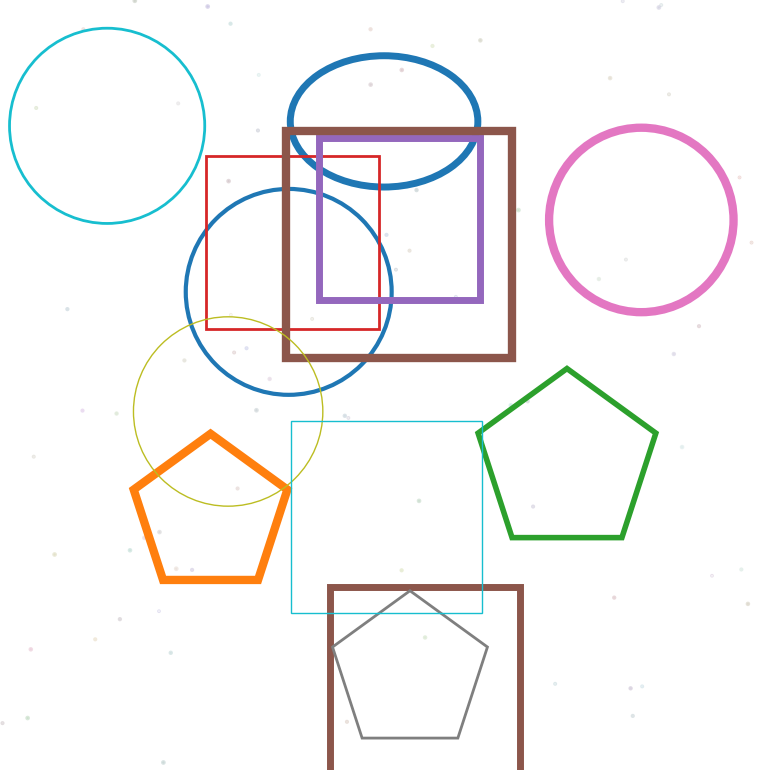[{"shape": "circle", "thickness": 1.5, "radius": 0.67, "center": [0.375, 0.621]}, {"shape": "oval", "thickness": 2.5, "radius": 0.61, "center": [0.499, 0.842]}, {"shape": "pentagon", "thickness": 3, "radius": 0.52, "center": [0.273, 0.332]}, {"shape": "pentagon", "thickness": 2, "radius": 0.61, "center": [0.736, 0.4]}, {"shape": "square", "thickness": 1, "radius": 0.56, "center": [0.38, 0.685]}, {"shape": "square", "thickness": 2.5, "radius": 0.52, "center": [0.519, 0.716]}, {"shape": "square", "thickness": 3, "radius": 0.74, "center": [0.518, 0.682]}, {"shape": "square", "thickness": 2.5, "radius": 0.62, "center": [0.552, 0.115]}, {"shape": "circle", "thickness": 3, "radius": 0.6, "center": [0.833, 0.714]}, {"shape": "pentagon", "thickness": 1, "radius": 0.53, "center": [0.532, 0.127]}, {"shape": "circle", "thickness": 0.5, "radius": 0.61, "center": [0.296, 0.466]}, {"shape": "circle", "thickness": 1, "radius": 0.63, "center": [0.139, 0.837]}, {"shape": "square", "thickness": 0.5, "radius": 0.62, "center": [0.502, 0.329]}]